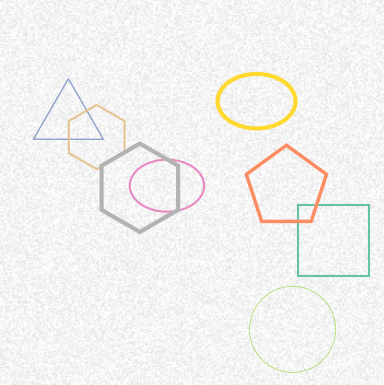[{"shape": "square", "thickness": 1.5, "radius": 0.46, "center": [0.865, 0.376]}, {"shape": "pentagon", "thickness": 2.5, "radius": 0.55, "center": [0.744, 0.513]}, {"shape": "triangle", "thickness": 1, "radius": 0.52, "center": [0.178, 0.691]}, {"shape": "oval", "thickness": 1.5, "radius": 0.48, "center": [0.434, 0.518]}, {"shape": "circle", "thickness": 0.5, "radius": 0.56, "center": [0.76, 0.144]}, {"shape": "oval", "thickness": 3, "radius": 0.51, "center": [0.666, 0.737]}, {"shape": "hexagon", "thickness": 1.5, "radius": 0.42, "center": [0.251, 0.644]}, {"shape": "hexagon", "thickness": 3, "radius": 0.57, "center": [0.363, 0.512]}]